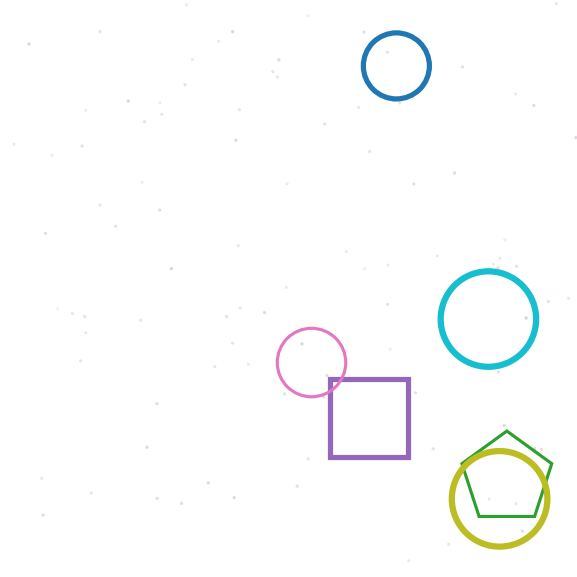[{"shape": "circle", "thickness": 2.5, "radius": 0.29, "center": [0.686, 0.885]}, {"shape": "pentagon", "thickness": 1.5, "radius": 0.41, "center": [0.878, 0.171]}, {"shape": "square", "thickness": 2.5, "radius": 0.34, "center": [0.639, 0.276]}, {"shape": "circle", "thickness": 1.5, "radius": 0.3, "center": [0.539, 0.371]}, {"shape": "circle", "thickness": 3, "radius": 0.41, "center": [0.865, 0.135]}, {"shape": "circle", "thickness": 3, "radius": 0.41, "center": [0.846, 0.447]}]